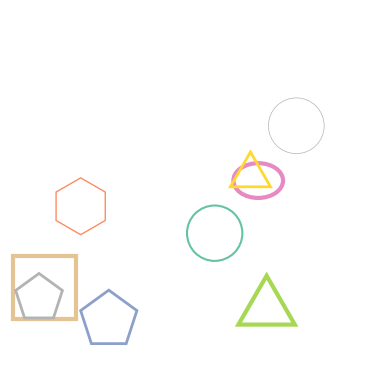[{"shape": "circle", "thickness": 1.5, "radius": 0.36, "center": [0.558, 0.394]}, {"shape": "hexagon", "thickness": 1, "radius": 0.37, "center": [0.21, 0.464]}, {"shape": "pentagon", "thickness": 2, "radius": 0.38, "center": [0.283, 0.17]}, {"shape": "oval", "thickness": 3, "radius": 0.32, "center": [0.671, 0.531]}, {"shape": "triangle", "thickness": 3, "radius": 0.42, "center": [0.692, 0.199]}, {"shape": "triangle", "thickness": 2, "radius": 0.3, "center": [0.651, 0.545]}, {"shape": "square", "thickness": 3, "radius": 0.41, "center": [0.115, 0.253]}, {"shape": "circle", "thickness": 0.5, "radius": 0.36, "center": [0.77, 0.673]}, {"shape": "pentagon", "thickness": 2, "radius": 0.32, "center": [0.101, 0.226]}]